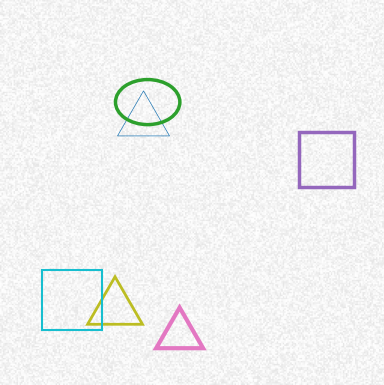[{"shape": "triangle", "thickness": 0.5, "radius": 0.39, "center": [0.373, 0.686]}, {"shape": "oval", "thickness": 2.5, "radius": 0.42, "center": [0.384, 0.735]}, {"shape": "square", "thickness": 2.5, "radius": 0.36, "center": [0.849, 0.586]}, {"shape": "triangle", "thickness": 3, "radius": 0.35, "center": [0.467, 0.131]}, {"shape": "triangle", "thickness": 2, "radius": 0.41, "center": [0.299, 0.199]}, {"shape": "square", "thickness": 1.5, "radius": 0.39, "center": [0.186, 0.221]}]